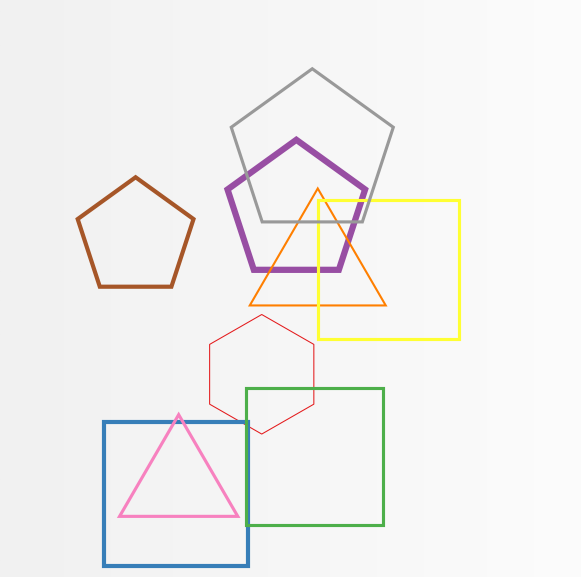[{"shape": "hexagon", "thickness": 0.5, "radius": 0.52, "center": [0.45, 0.351]}, {"shape": "square", "thickness": 2, "radius": 0.62, "center": [0.303, 0.144]}, {"shape": "square", "thickness": 1.5, "radius": 0.59, "center": [0.54, 0.209]}, {"shape": "pentagon", "thickness": 3, "radius": 0.62, "center": [0.51, 0.633]}, {"shape": "triangle", "thickness": 1, "radius": 0.68, "center": [0.547, 0.538]}, {"shape": "square", "thickness": 1.5, "radius": 0.6, "center": [0.668, 0.533]}, {"shape": "pentagon", "thickness": 2, "radius": 0.52, "center": [0.233, 0.587]}, {"shape": "triangle", "thickness": 1.5, "radius": 0.59, "center": [0.307, 0.164]}, {"shape": "pentagon", "thickness": 1.5, "radius": 0.73, "center": [0.537, 0.733]}]